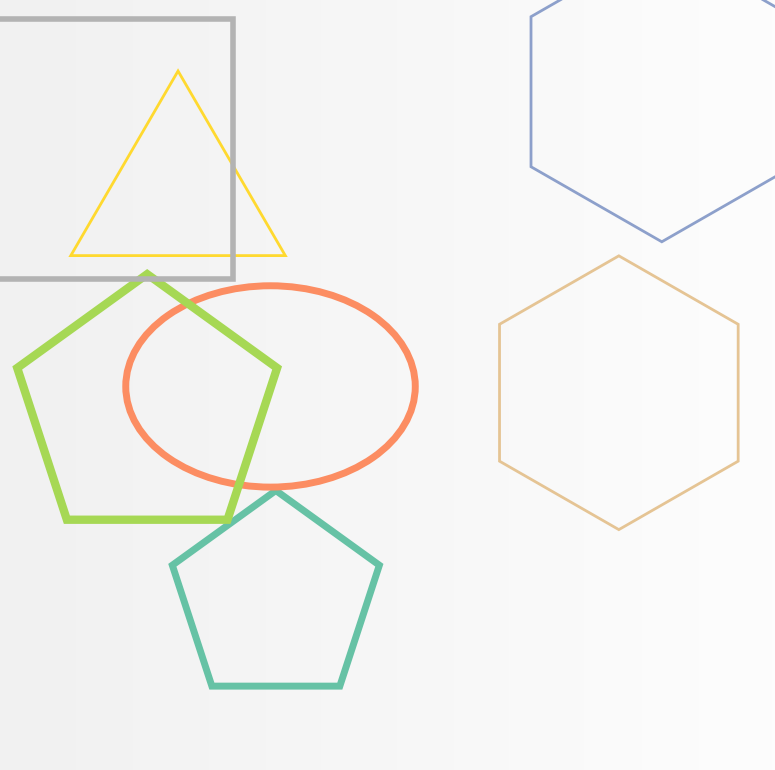[{"shape": "pentagon", "thickness": 2.5, "radius": 0.7, "center": [0.356, 0.223]}, {"shape": "oval", "thickness": 2.5, "radius": 0.93, "center": [0.349, 0.498]}, {"shape": "hexagon", "thickness": 1, "radius": 0.97, "center": [0.854, 0.881]}, {"shape": "pentagon", "thickness": 3, "radius": 0.88, "center": [0.19, 0.468]}, {"shape": "triangle", "thickness": 1, "radius": 0.8, "center": [0.23, 0.748]}, {"shape": "hexagon", "thickness": 1, "radius": 0.89, "center": [0.799, 0.49]}, {"shape": "square", "thickness": 2, "radius": 0.85, "center": [0.132, 0.807]}]